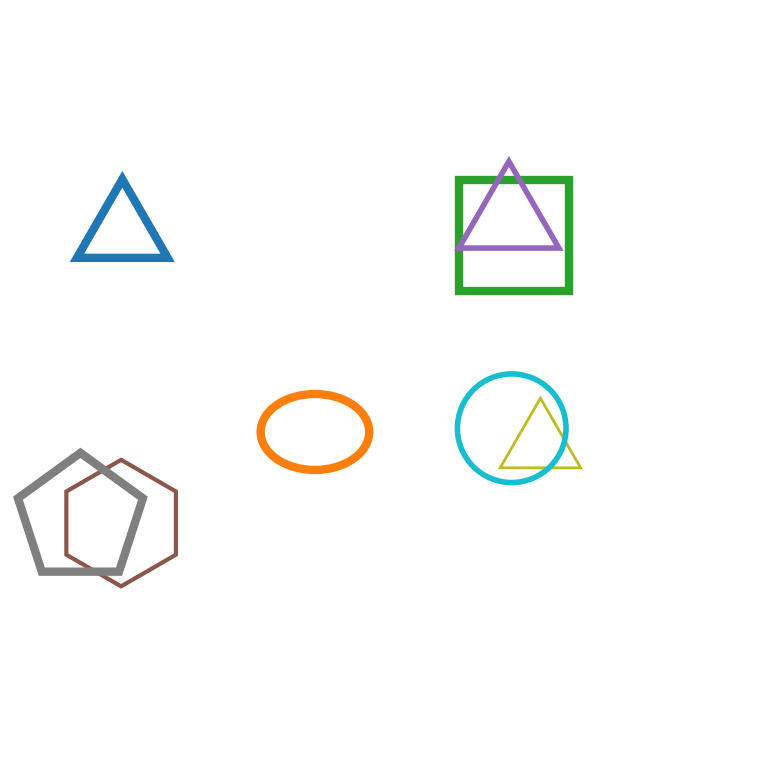[{"shape": "triangle", "thickness": 3, "radius": 0.34, "center": [0.159, 0.699]}, {"shape": "oval", "thickness": 3, "radius": 0.35, "center": [0.409, 0.439]}, {"shape": "square", "thickness": 3, "radius": 0.36, "center": [0.668, 0.694]}, {"shape": "triangle", "thickness": 2, "radius": 0.37, "center": [0.661, 0.715]}, {"shape": "hexagon", "thickness": 1.5, "radius": 0.41, "center": [0.157, 0.321]}, {"shape": "pentagon", "thickness": 3, "radius": 0.43, "center": [0.104, 0.327]}, {"shape": "triangle", "thickness": 1, "radius": 0.3, "center": [0.702, 0.423]}, {"shape": "circle", "thickness": 2, "radius": 0.35, "center": [0.665, 0.444]}]